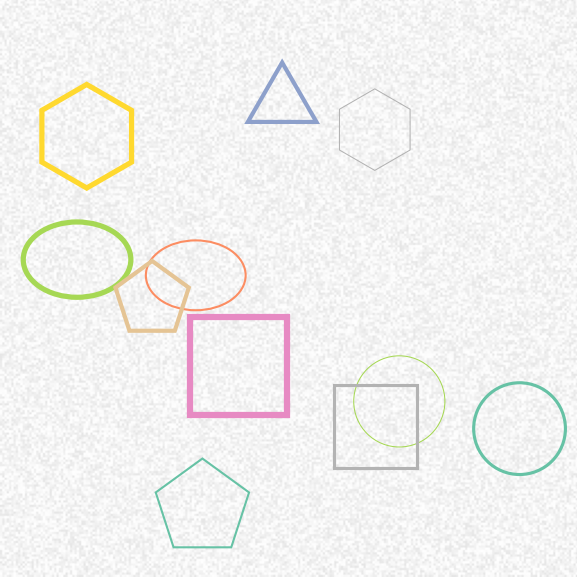[{"shape": "pentagon", "thickness": 1, "radius": 0.42, "center": [0.35, 0.12]}, {"shape": "circle", "thickness": 1.5, "radius": 0.4, "center": [0.9, 0.257]}, {"shape": "oval", "thickness": 1, "radius": 0.43, "center": [0.339, 0.522]}, {"shape": "triangle", "thickness": 2, "radius": 0.34, "center": [0.489, 0.822]}, {"shape": "square", "thickness": 3, "radius": 0.42, "center": [0.412, 0.365]}, {"shape": "oval", "thickness": 2.5, "radius": 0.47, "center": [0.133, 0.55]}, {"shape": "circle", "thickness": 0.5, "radius": 0.39, "center": [0.691, 0.304]}, {"shape": "hexagon", "thickness": 2.5, "radius": 0.45, "center": [0.15, 0.763]}, {"shape": "pentagon", "thickness": 2, "radius": 0.33, "center": [0.263, 0.48]}, {"shape": "square", "thickness": 1.5, "radius": 0.36, "center": [0.651, 0.261]}, {"shape": "hexagon", "thickness": 0.5, "radius": 0.35, "center": [0.649, 0.775]}]